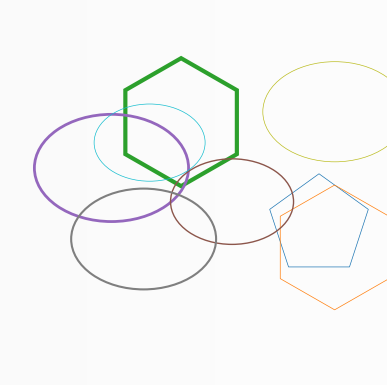[{"shape": "pentagon", "thickness": 0.5, "radius": 0.67, "center": [0.823, 0.415]}, {"shape": "hexagon", "thickness": 0.5, "radius": 0.81, "center": [0.864, 0.357]}, {"shape": "hexagon", "thickness": 3, "radius": 0.83, "center": [0.467, 0.683]}, {"shape": "oval", "thickness": 2, "radius": 0.99, "center": [0.288, 0.564]}, {"shape": "oval", "thickness": 1, "radius": 0.79, "center": [0.599, 0.476]}, {"shape": "oval", "thickness": 1.5, "radius": 0.94, "center": [0.371, 0.379]}, {"shape": "oval", "thickness": 0.5, "radius": 0.93, "center": [0.864, 0.71]}, {"shape": "oval", "thickness": 0.5, "radius": 0.72, "center": [0.386, 0.63]}]